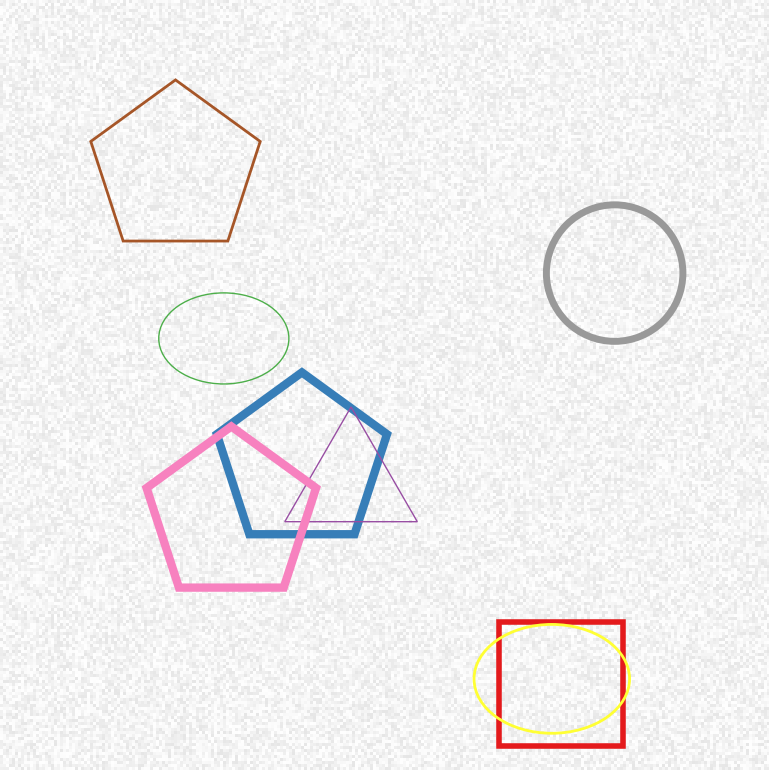[{"shape": "square", "thickness": 2, "radius": 0.4, "center": [0.728, 0.112]}, {"shape": "pentagon", "thickness": 3, "radius": 0.58, "center": [0.392, 0.4]}, {"shape": "oval", "thickness": 0.5, "radius": 0.42, "center": [0.291, 0.56]}, {"shape": "triangle", "thickness": 0.5, "radius": 0.5, "center": [0.456, 0.372]}, {"shape": "oval", "thickness": 1, "radius": 0.5, "center": [0.717, 0.118]}, {"shape": "pentagon", "thickness": 1, "radius": 0.58, "center": [0.228, 0.781]}, {"shape": "pentagon", "thickness": 3, "radius": 0.58, "center": [0.3, 0.33]}, {"shape": "circle", "thickness": 2.5, "radius": 0.44, "center": [0.798, 0.645]}]